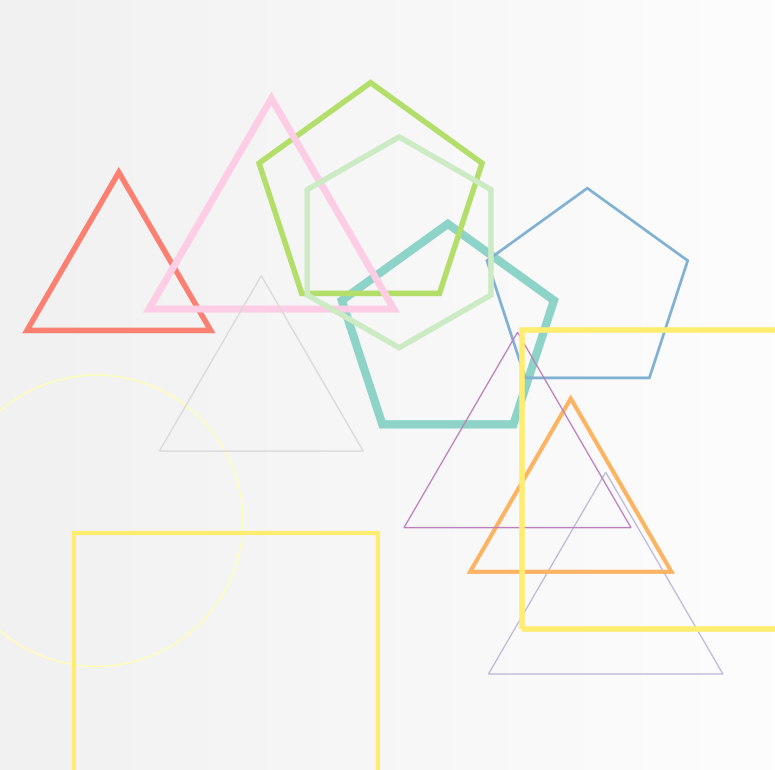[{"shape": "pentagon", "thickness": 3, "radius": 0.72, "center": [0.578, 0.565]}, {"shape": "circle", "thickness": 0.5, "radius": 0.95, "center": [0.124, 0.324]}, {"shape": "triangle", "thickness": 0.5, "radius": 0.87, "center": [0.782, 0.212]}, {"shape": "triangle", "thickness": 2, "radius": 0.68, "center": [0.153, 0.639]}, {"shape": "pentagon", "thickness": 1, "radius": 0.68, "center": [0.758, 0.619]}, {"shape": "triangle", "thickness": 1.5, "radius": 0.75, "center": [0.736, 0.332]}, {"shape": "pentagon", "thickness": 2, "radius": 0.76, "center": [0.478, 0.741]}, {"shape": "triangle", "thickness": 2.5, "radius": 0.91, "center": [0.35, 0.69]}, {"shape": "triangle", "thickness": 0.5, "radius": 0.76, "center": [0.337, 0.49]}, {"shape": "triangle", "thickness": 0.5, "radius": 0.85, "center": [0.668, 0.399]}, {"shape": "hexagon", "thickness": 2, "radius": 0.68, "center": [0.515, 0.685]}, {"shape": "square", "thickness": 2, "radius": 0.97, "center": [0.867, 0.378]}, {"shape": "square", "thickness": 1.5, "radius": 0.98, "center": [0.292, 0.111]}]